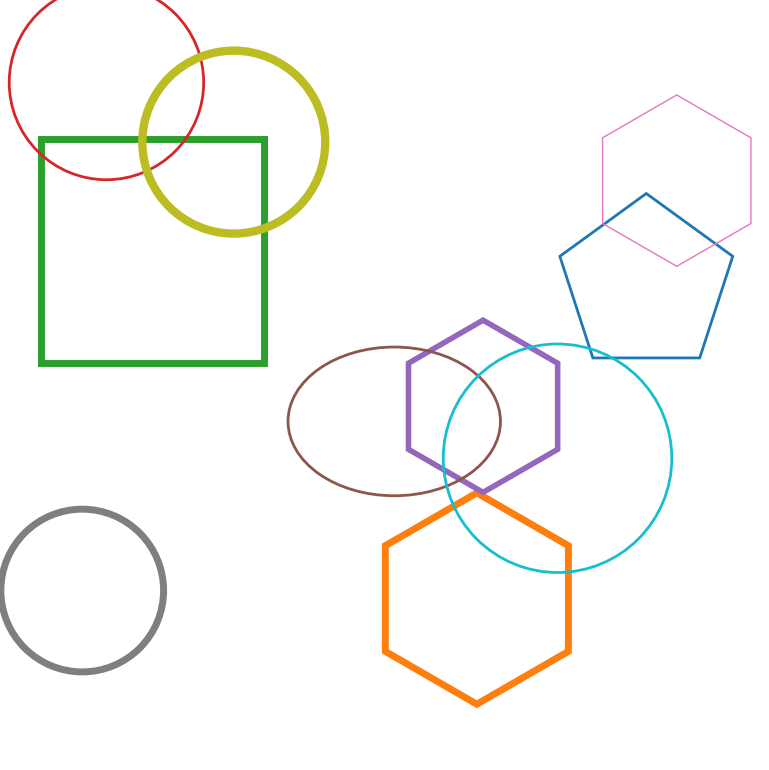[{"shape": "pentagon", "thickness": 1, "radius": 0.59, "center": [0.839, 0.631]}, {"shape": "hexagon", "thickness": 2.5, "radius": 0.69, "center": [0.619, 0.223]}, {"shape": "square", "thickness": 2.5, "radius": 0.73, "center": [0.198, 0.674]}, {"shape": "circle", "thickness": 1, "radius": 0.63, "center": [0.138, 0.893]}, {"shape": "hexagon", "thickness": 2, "radius": 0.56, "center": [0.627, 0.472]}, {"shape": "oval", "thickness": 1, "radius": 0.69, "center": [0.512, 0.453]}, {"shape": "hexagon", "thickness": 0.5, "radius": 0.56, "center": [0.879, 0.765]}, {"shape": "circle", "thickness": 2.5, "radius": 0.53, "center": [0.107, 0.233]}, {"shape": "circle", "thickness": 3, "radius": 0.59, "center": [0.304, 0.815]}, {"shape": "circle", "thickness": 1, "radius": 0.74, "center": [0.724, 0.405]}]